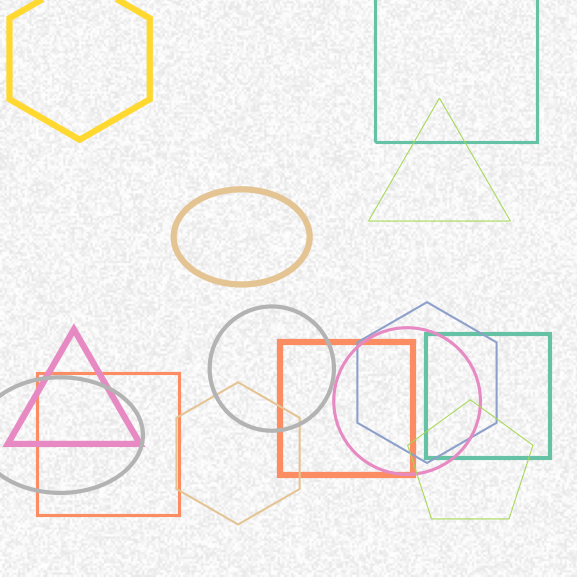[{"shape": "square", "thickness": 2, "radius": 0.53, "center": [0.845, 0.314]}, {"shape": "square", "thickness": 1.5, "radius": 0.7, "center": [0.789, 0.894]}, {"shape": "square", "thickness": 1.5, "radius": 0.61, "center": [0.186, 0.231]}, {"shape": "square", "thickness": 3, "radius": 0.57, "center": [0.6, 0.292]}, {"shape": "hexagon", "thickness": 1, "radius": 0.7, "center": [0.739, 0.337]}, {"shape": "triangle", "thickness": 3, "radius": 0.66, "center": [0.128, 0.297]}, {"shape": "circle", "thickness": 1.5, "radius": 0.64, "center": [0.705, 0.305]}, {"shape": "triangle", "thickness": 0.5, "radius": 0.71, "center": [0.761, 0.687]}, {"shape": "pentagon", "thickness": 0.5, "radius": 0.57, "center": [0.814, 0.193]}, {"shape": "hexagon", "thickness": 3, "radius": 0.7, "center": [0.138, 0.897]}, {"shape": "oval", "thickness": 3, "radius": 0.59, "center": [0.418, 0.589]}, {"shape": "hexagon", "thickness": 1, "radius": 0.62, "center": [0.412, 0.214]}, {"shape": "oval", "thickness": 2, "radius": 0.72, "center": [0.105, 0.246]}, {"shape": "circle", "thickness": 2, "radius": 0.54, "center": [0.471, 0.361]}]